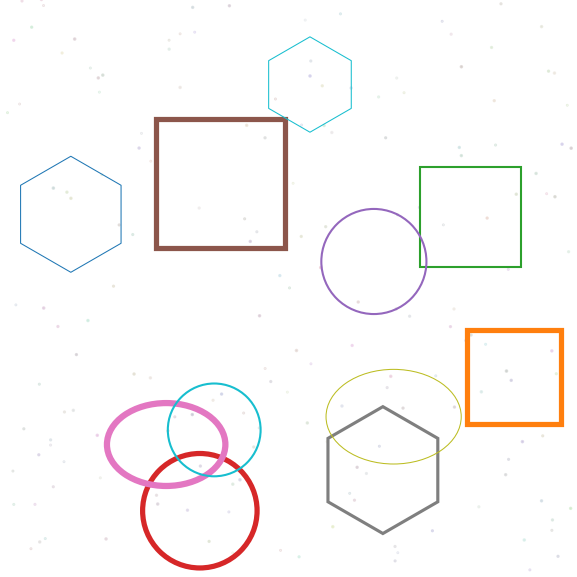[{"shape": "hexagon", "thickness": 0.5, "radius": 0.5, "center": [0.123, 0.628]}, {"shape": "square", "thickness": 2.5, "radius": 0.41, "center": [0.89, 0.347]}, {"shape": "square", "thickness": 1, "radius": 0.43, "center": [0.815, 0.624]}, {"shape": "circle", "thickness": 2.5, "radius": 0.5, "center": [0.346, 0.115]}, {"shape": "circle", "thickness": 1, "radius": 0.45, "center": [0.647, 0.546]}, {"shape": "square", "thickness": 2.5, "radius": 0.56, "center": [0.382, 0.681]}, {"shape": "oval", "thickness": 3, "radius": 0.51, "center": [0.288, 0.229]}, {"shape": "hexagon", "thickness": 1.5, "radius": 0.55, "center": [0.663, 0.185]}, {"shape": "oval", "thickness": 0.5, "radius": 0.59, "center": [0.682, 0.278]}, {"shape": "circle", "thickness": 1, "radius": 0.4, "center": [0.371, 0.255]}, {"shape": "hexagon", "thickness": 0.5, "radius": 0.41, "center": [0.537, 0.853]}]